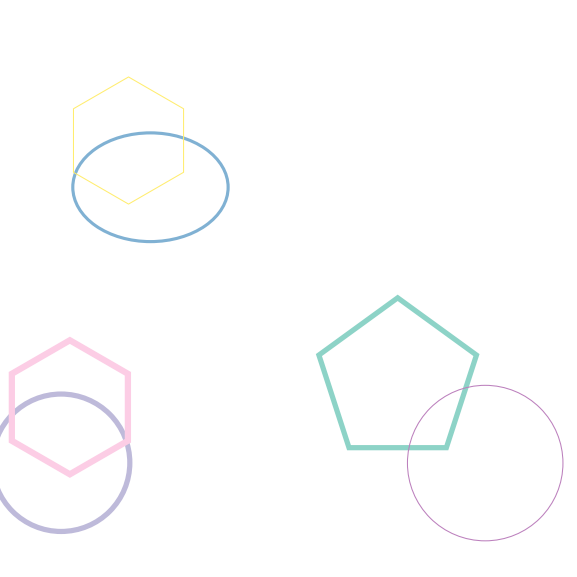[{"shape": "pentagon", "thickness": 2.5, "radius": 0.72, "center": [0.689, 0.34]}, {"shape": "circle", "thickness": 2.5, "radius": 0.59, "center": [0.106, 0.198]}, {"shape": "oval", "thickness": 1.5, "radius": 0.67, "center": [0.261, 0.675]}, {"shape": "hexagon", "thickness": 3, "radius": 0.58, "center": [0.121, 0.294]}, {"shape": "circle", "thickness": 0.5, "radius": 0.67, "center": [0.84, 0.197]}, {"shape": "hexagon", "thickness": 0.5, "radius": 0.55, "center": [0.223, 0.756]}]